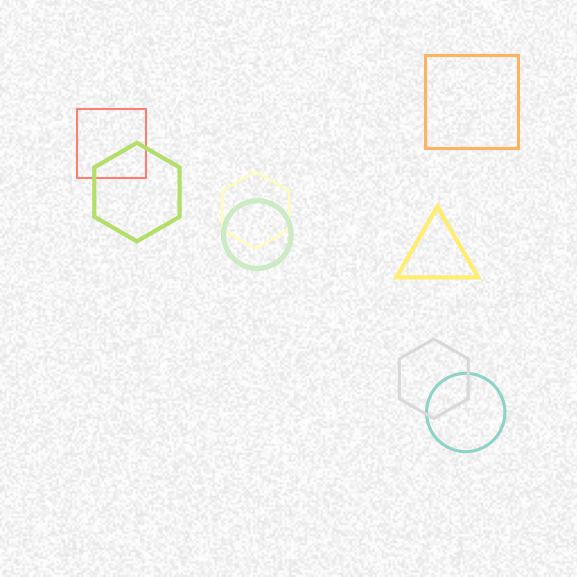[{"shape": "circle", "thickness": 1.5, "radius": 0.34, "center": [0.806, 0.285]}, {"shape": "hexagon", "thickness": 1, "radius": 0.33, "center": [0.442, 0.635]}, {"shape": "square", "thickness": 1, "radius": 0.3, "center": [0.193, 0.751]}, {"shape": "square", "thickness": 1.5, "radius": 0.4, "center": [0.816, 0.823]}, {"shape": "hexagon", "thickness": 2, "radius": 0.43, "center": [0.237, 0.667]}, {"shape": "hexagon", "thickness": 1.5, "radius": 0.34, "center": [0.751, 0.343]}, {"shape": "circle", "thickness": 2.5, "radius": 0.29, "center": [0.446, 0.593]}, {"shape": "triangle", "thickness": 2, "radius": 0.41, "center": [0.757, 0.56]}]